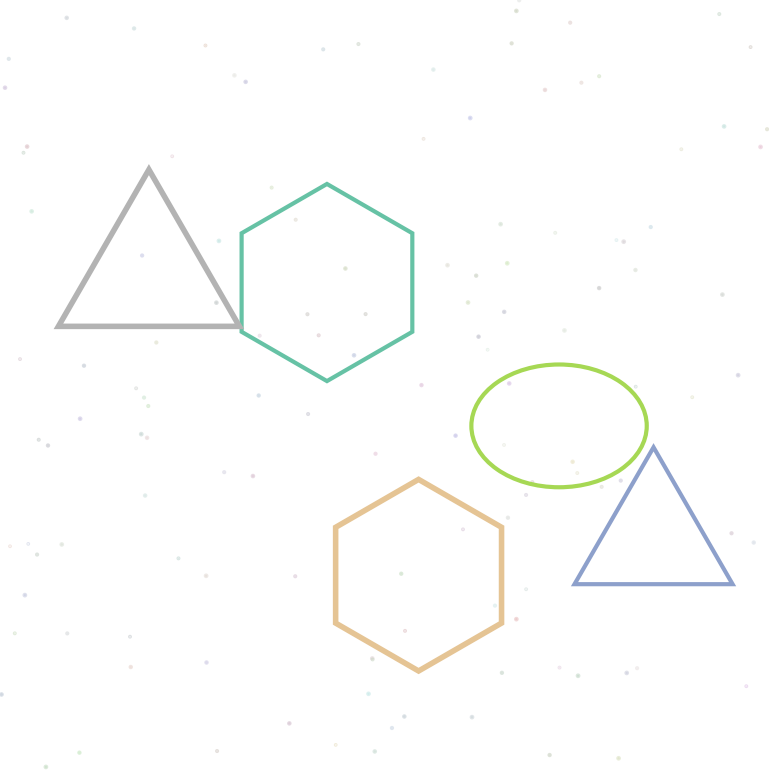[{"shape": "hexagon", "thickness": 1.5, "radius": 0.64, "center": [0.425, 0.633]}, {"shape": "triangle", "thickness": 1.5, "radius": 0.59, "center": [0.849, 0.301]}, {"shape": "oval", "thickness": 1.5, "radius": 0.57, "center": [0.726, 0.447]}, {"shape": "hexagon", "thickness": 2, "radius": 0.62, "center": [0.544, 0.253]}, {"shape": "triangle", "thickness": 2, "radius": 0.68, "center": [0.193, 0.644]}]